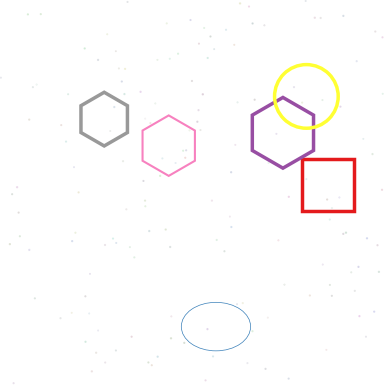[{"shape": "square", "thickness": 2.5, "radius": 0.34, "center": [0.851, 0.52]}, {"shape": "oval", "thickness": 0.5, "radius": 0.45, "center": [0.561, 0.152]}, {"shape": "hexagon", "thickness": 2.5, "radius": 0.46, "center": [0.735, 0.655]}, {"shape": "circle", "thickness": 2.5, "radius": 0.41, "center": [0.796, 0.75]}, {"shape": "hexagon", "thickness": 1.5, "radius": 0.39, "center": [0.438, 0.622]}, {"shape": "hexagon", "thickness": 2.5, "radius": 0.35, "center": [0.271, 0.691]}]